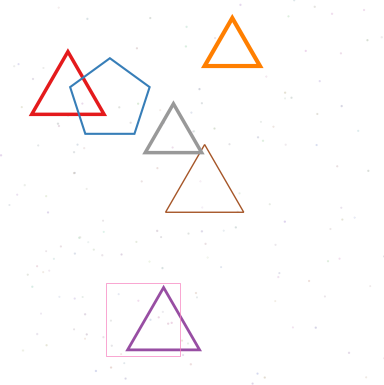[{"shape": "triangle", "thickness": 2.5, "radius": 0.54, "center": [0.176, 0.757]}, {"shape": "pentagon", "thickness": 1.5, "radius": 0.54, "center": [0.285, 0.74]}, {"shape": "triangle", "thickness": 2, "radius": 0.54, "center": [0.425, 0.145]}, {"shape": "triangle", "thickness": 3, "radius": 0.42, "center": [0.603, 0.87]}, {"shape": "triangle", "thickness": 1, "radius": 0.59, "center": [0.532, 0.507]}, {"shape": "square", "thickness": 0.5, "radius": 0.48, "center": [0.372, 0.17]}, {"shape": "triangle", "thickness": 2.5, "radius": 0.42, "center": [0.451, 0.646]}]